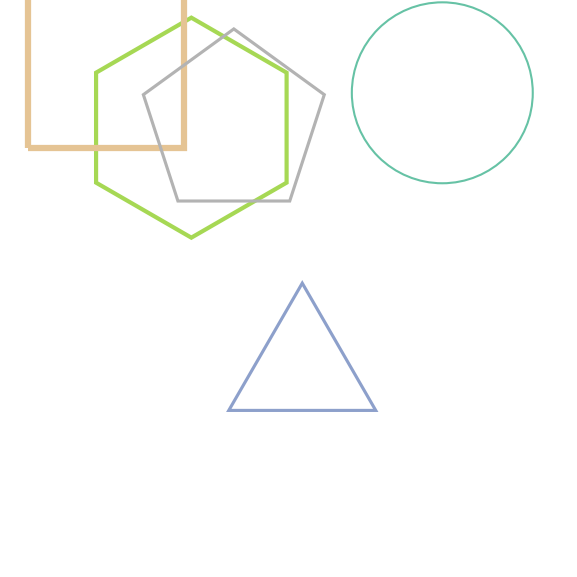[{"shape": "circle", "thickness": 1, "radius": 0.78, "center": [0.766, 0.838]}, {"shape": "triangle", "thickness": 1.5, "radius": 0.73, "center": [0.523, 0.362]}, {"shape": "hexagon", "thickness": 2, "radius": 0.95, "center": [0.331, 0.778]}, {"shape": "square", "thickness": 3, "radius": 0.68, "center": [0.184, 0.877]}, {"shape": "pentagon", "thickness": 1.5, "radius": 0.82, "center": [0.405, 0.784]}]